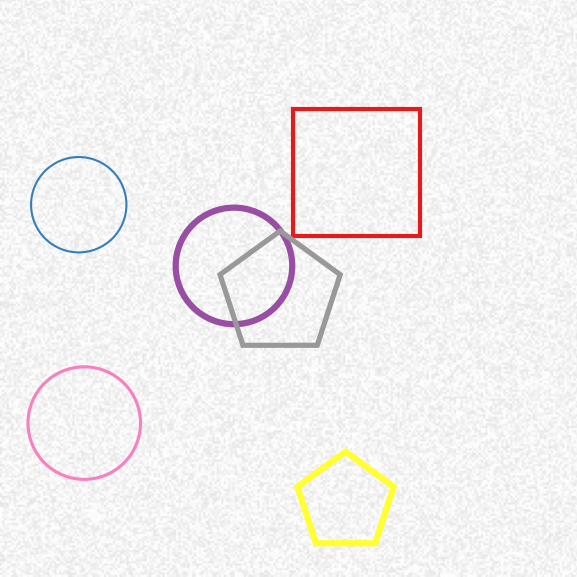[{"shape": "square", "thickness": 2, "radius": 0.55, "center": [0.617, 0.7]}, {"shape": "circle", "thickness": 1, "radius": 0.41, "center": [0.136, 0.645]}, {"shape": "circle", "thickness": 3, "radius": 0.5, "center": [0.405, 0.539]}, {"shape": "pentagon", "thickness": 3, "radius": 0.44, "center": [0.598, 0.129]}, {"shape": "circle", "thickness": 1.5, "radius": 0.49, "center": [0.146, 0.267]}, {"shape": "pentagon", "thickness": 2.5, "radius": 0.55, "center": [0.485, 0.49]}]